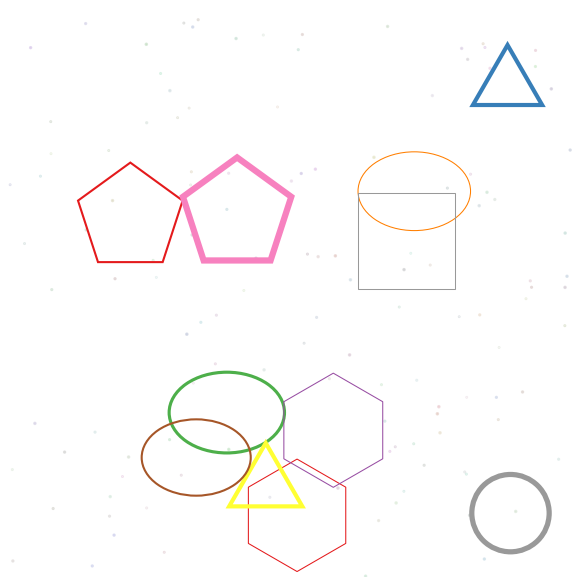[{"shape": "hexagon", "thickness": 0.5, "radius": 0.49, "center": [0.514, 0.107]}, {"shape": "pentagon", "thickness": 1, "radius": 0.48, "center": [0.226, 0.622]}, {"shape": "triangle", "thickness": 2, "radius": 0.35, "center": [0.879, 0.852]}, {"shape": "oval", "thickness": 1.5, "radius": 0.5, "center": [0.393, 0.285]}, {"shape": "hexagon", "thickness": 0.5, "radius": 0.49, "center": [0.577, 0.254]}, {"shape": "oval", "thickness": 0.5, "radius": 0.49, "center": [0.717, 0.668]}, {"shape": "triangle", "thickness": 2, "radius": 0.37, "center": [0.46, 0.159]}, {"shape": "oval", "thickness": 1, "radius": 0.47, "center": [0.34, 0.207]}, {"shape": "pentagon", "thickness": 3, "radius": 0.49, "center": [0.411, 0.628]}, {"shape": "square", "thickness": 0.5, "radius": 0.42, "center": [0.704, 0.583]}, {"shape": "circle", "thickness": 2.5, "radius": 0.33, "center": [0.884, 0.111]}]